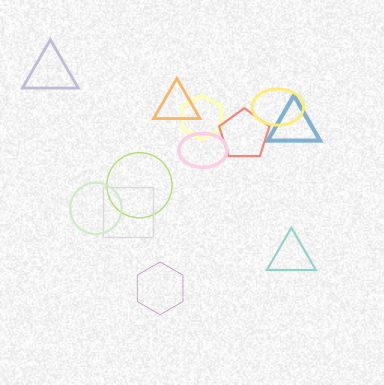[{"shape": "triangle", "thickness": 1.5, "radius": 0.37, "center": [0.757, 0.335]}, {"shape": "hexagon", "thickness": 2.5, "radius": 0.29, "center": [0.525, 0.695]}, {"shape": "triangle", "thickness": 2, "radius": 0.42, "center": [0.131, 0.813]}, {"shape": "pentagon", "thickness": 1.5, "radius": 0.34, "center": [0.634, 0.65]}, {"shape": "triangle", "thickness": 3, "radius": 0.39, "center": [0.763, 0.674]}, {"shape": "triangle", "thickness": 2, "radius": 0.35, "center": [0.459, 0.727]}, {"shape": "circle", "thickness": 1, "radius": 0.42, "center": [0.362, 0.519]}, {"shape": "oval", "thickness": 2.5, "radius": 0.31, "center": [0.527, 0.61]}, {"shape": "square", "thickness": 1, "radius": 0.32, "center": [0.334, 0.448]}, {"shape": "hexagon", "thickness": 0.5, "radius": 0.34, "center": [0.416, 0.251]}, {"shape": "circle", "thickness": 1.5, "radius": 0.33, "center": [0.249, 0.459]}, {"shape": "oval", "thickness": 2, "radius": 0.34, "center": [0.722, 0.722]}]